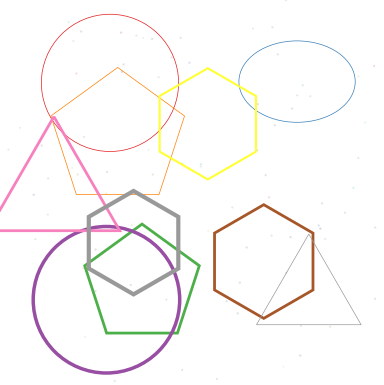[{"shape": "circle", "thickness": 0.5, "radius": 0.89, "center": [0.286, 0.785]}, {"shape": "oval", "thickness": 0.5, "radius": 0.76, "center": [0.772, 0.788]}, {"shape": "pentagon", "thickness": 2, "radius": 0.78, "center": [0.369, 0.261]}, {"shape": "circle", "thickness": 2.5, "radius": 0.95, "center": [0.277, 0.221]}, {"shape": "pentagon", "thickness": 0.5, "radius": 0.91, "center": [0.306, 0.642]}, {"shape": "hexagon", "thickness": 1.5, "radius": 0.72, "center": [0.54, 0.678]}, {"shape": "hexagon", "thickness": 2, "radius": 0.74, "center": [0.685, 0.321]}, {"shape": "triangle", "thickness": 2, "radius": 0.99, "center": [0.14, 0.5]}, {"shape": "triangle", "thickness": 0.5, "radius": 0.78, "center": [0.802, 0.235]}, {"shape": "hexagon", "thickness": 3, "radius": 0.67, "center": [0.347, 0.37]}]